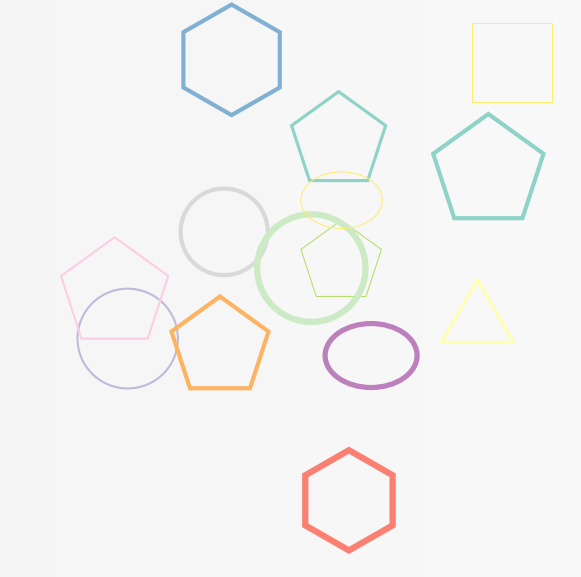[{"shape": "pentagon", "thickness": 2, "radius": 0.5, "center": [0.84, 0.702]}, {"shape": "pentagon", "thickness": 1.5, "radius": 0.43, "center": [0.583, 0.755]}, {"shape": "triangle", "thickness": 1.5, "radius": 0.36, "center": [0.821, 0.442]}, {"shape": "circle", "thickness": 1, "radius": 0.43, "center": [0.22, 0.413]}, {"shape": "hexagon", "thickness": 3, "radius": 0.43, "center": [0.6, 0.133]}, {"shape": "hexagon", "thickness": 2, "radius": 0.48, "center": [0.398, 0.896]}, {"shape": "pentagon", "thickness": 2, "radius": 0.44, "center": [0.378, 0.398]}, {"shape": "pentagon", "thickness": 0.5, "radius": 0.36, "center": [0.587, 0.545]}, {"shape": "pentagon", "thickness": 1, "radius": 0.49, "center": [0.197, 0.491]}, {"shape": "circle", "thickness": 2, "radius": 0.37, "center": [0.386, 0.598]}, {"shape": "oval", "thickness": 2.5, "radius": 0.4, "center": [0.638, 0.383]}, {"shape": "circle", "thickness": 3, "radius": 0.47, "center": [0.536, 0.535]}, {"shape": "oval", "thickness": 0.5, "radius": 0.35, "center": [0.588, 0.653]}, {"shape": "square", "thickness": 0.5, "radius": 0.34, "center": [0.881, 0.891]}]